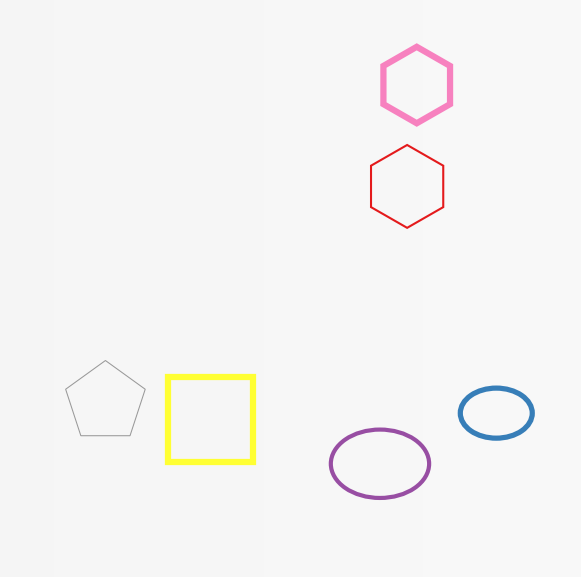[{"shape": "hexagon", "thickness": 1, "radius": 0.36, "center": [0.7, 0.676]}, {"shape": "oval", "thickness": 2.5, "radius": 0.31, "center": [0.854, 0.284]}, {"shape": "oval", "thickness": 2, "radius": 0.42, "center": [0.654, 0.196]}, {"shape": "square", "thickness": 3, "radius": 0.37, "center": [0.363, 0.273]}, {"shape": "hexagon", "thickness": 3, "radius": 0.33, "center": [0.717, 0.852]}, {"shape": "pentagon", "thickness": 0.5, "radius": 0.36, "center": [0.181, 0.303]}]